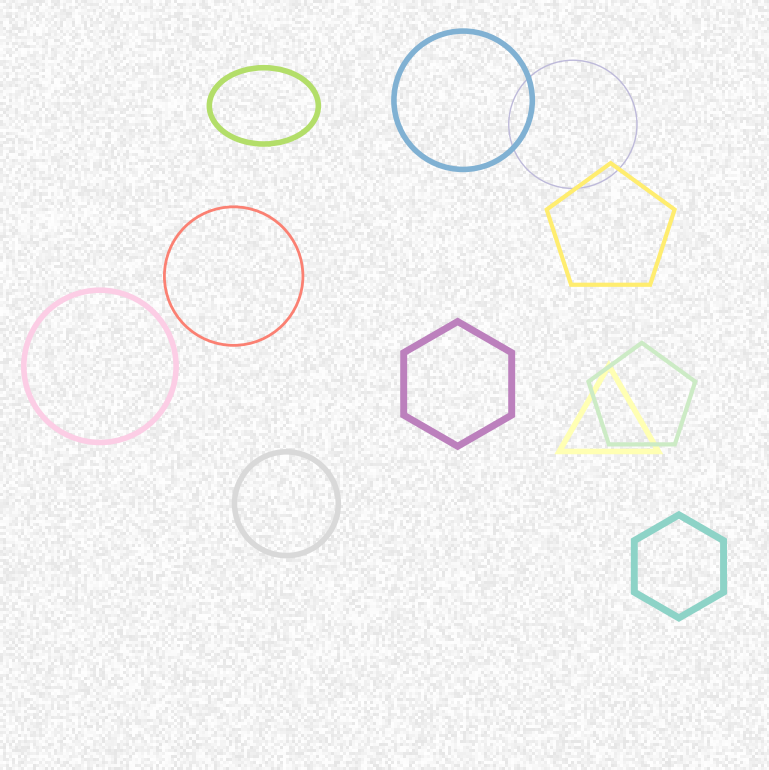[{"shape": "hexagon", "thickness": 2.5, "radius": 0.33, "center": [0.882, 0.264]}, {"shape": "triangle", "thickness": 2, "radius": 0.37, "center": [0.791, 0.451]}, {"shape": "circle", "thickness": 0.5, "radius": 0.42, "center": [0.744, 0.839]}, {"shape": "circle", "thickness": 1, "radius": 0.45, "center": [0.303, 0.641]}, {"shape": "circle", "thickness": 2, "radius": 0.45, "center": [0.601, 0.87]}, {"shape": "oval", "thickness": 2, "radius": 0.35, "center": [0.343, 0.863]}, {"shape": "circle", "thickness": 2, "radius": 0.49, "center": [0.13, 0.524]}, {"shape": "circle", "thickness": 2, "radius": 0.34, "center": [0.372, 0.346]}, {"shape": "hexagon", "thickness": 2.5, "radius": 0.4, "center": [0.594, 0.501]}, {"shape": "pentagon", "thickness": 1.5, "radius": 0.36, "center": [0.834, 0.482]}, {"shape": "pentagon", "thickness": 1.5, "radius": 0.44, "center": [0.793, 0.701]}]